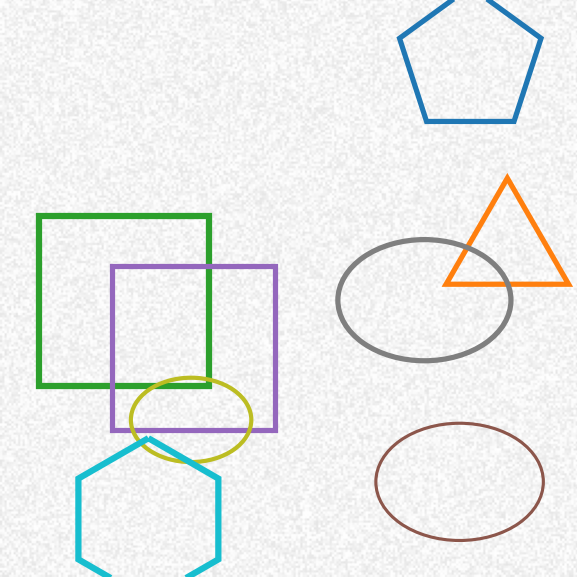[{"shape": "pentagon", "thickness": 2.5, "radius": 0.64, "center": [0.814, 0.893]}, {"shape": "triangle", "thickness": 2.5, "radius": 0.61, "center": [0.879, 0.568]}, {"shape": "square", "thickness": 3, "radius": 0.74, "center": [0.214, 0.478]}, {"shape": "square", "thickness": 2.5, "radius": 0.71, "center": [0.335, 0.397]}, {"shape": "oval", "thickness": 1.5, "radius": 0.73, "center": [0.796, 0.165]}, {"shape": "oval", "thickness": 2.5, "radius": 0.75, "center": [0.735, 0.479]}, {"shape": "oval", "thickness": 2, "radius": 0.52, "center": [0.331, 0.272]}, {"shape": "hexagon", "thickness": 3, "radius": 0.7, "center": [0.257, 0.1]}]